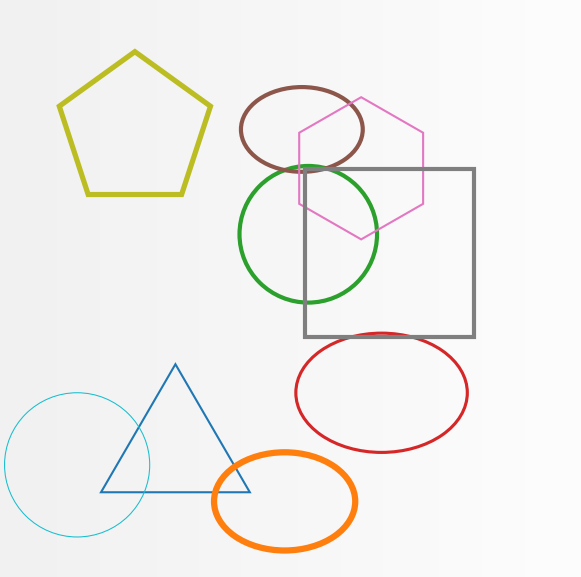[{"shape": "triangle", "thickness": 1, "radius": 0.74, "center": [0.302, 0.221]}, {"shape": "oval", "thickness": 3, "radius": 0.61, "center": [0.49, 0.131]}, {"shape": "circle", "thickness": 2, "radius": 0.59, "center": [0.53, 0.593]}, {"shape": "oval", "thickness": 1.5, "radius": 0.74, "center": [0.656, 0.319]}, {"shape": "oval", "thickness": 2, "radius": 0.52, "center": [0.519, 0.775]}, {"shape": "hexagon", "thickness": 1, "radius": 0.62, "center": [0.621, 0.708]}, {"shape": "square", "thickness": 2, "radius": 0.73, "center": [0.67, 0.561]}, {"shape": "pentagon", "thickness": 2.5, "radius": 0.68, "center": [0.232, 0.773]}, {"shape": "circle", "thickness": 0.5, "radius": 0.62, "center": [0.133, 0.194]}]